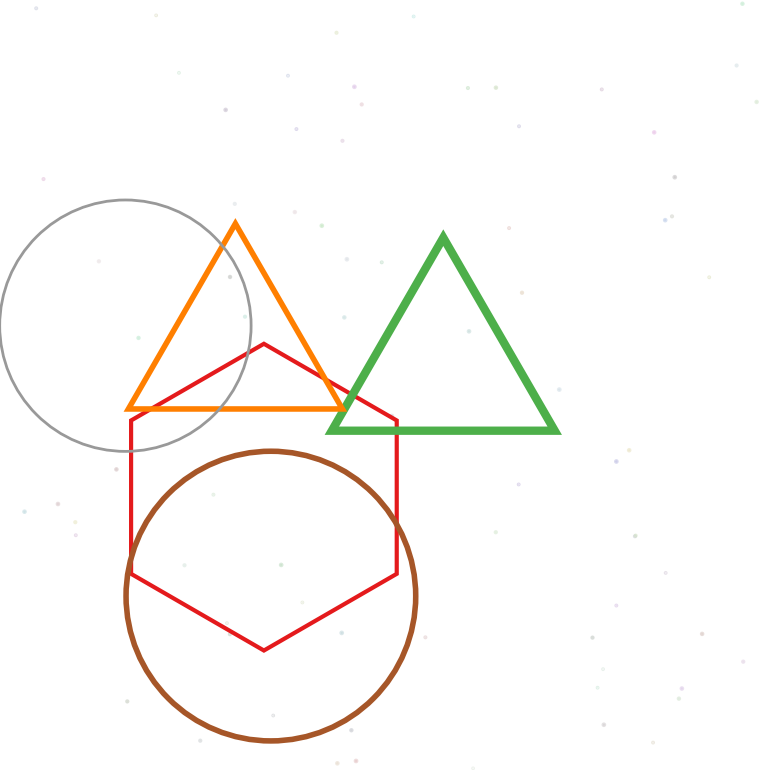[{"shape": "hexagon", "thickness": 1.5, "radius": 1.0, "center": [0.343, 0.354]}, {"shape": "triangle", "thickness": 3, "radius": 0.84, "center": [0.576, 0.524]}, {"shape": "triangle", "thickness": 2, "radius": 0.8, "center": [0.306, 0.549]}, {"shape": "circle", "thickness": 2, "radius": 0.94, "center": [0.352, 0.226]}, {"shape": "circle", "thickness": 1, "radius": 0.82, "center": [0.163, 0.577]}]